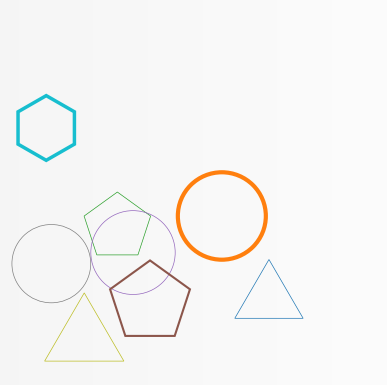[{"shape": "triangle", "thickness": 0.5, "radius": 0.51, "center": [0.694, 0.224]}, {"shape": "circle", "thickness": 3, "radius": 0.57, "center": [0.572, 0.439]}, {"shape": "pentagon", "thickness": 0.5, "radius": 0.45, "center": [0.303, 0.411]}, {"shape": "circle", "thickness": 0.5, "radius": 0.54, "center": [0.343, 0.344]}, {"shape": "pentagon", "thickness": 1.5, "radius": 0.54, "center": [0.387, 0.215]}, {"shape": "circle", "thickness": 0.5, "radius": 0.51, "center": [0.132, 0.315]}, {"shape": "triangle", "thickness": 0.5, "radius": 0.59, "center": [0.217, 0.121]}, {"shape": "hexagon", "thickness": 2.5, "radius": 0.42, "center": [0.119, 0.668]}]